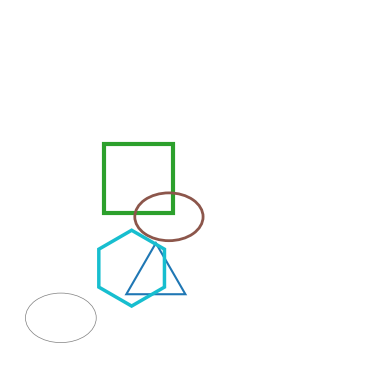[{"shape": "triangle", "thickness": 1.5, "radius": 0.44, "center": [0.405, 0.28]}, {"shape": "square", "thickness": 3, "radius": 0.45, "center": [0.36, 0.536]}, {"shape": "oval", "thickness": 2, "radius": 0.44, "center": [0.439, 0.437]}, {"shape": "oval", "thickness": 0.5, "radius": 0.46, "center": [0.158, 0.174]}, {"shape": "hexagon", "thickness": 2.5, "radius": 0.49, "center": [0.342, 0.303]}]